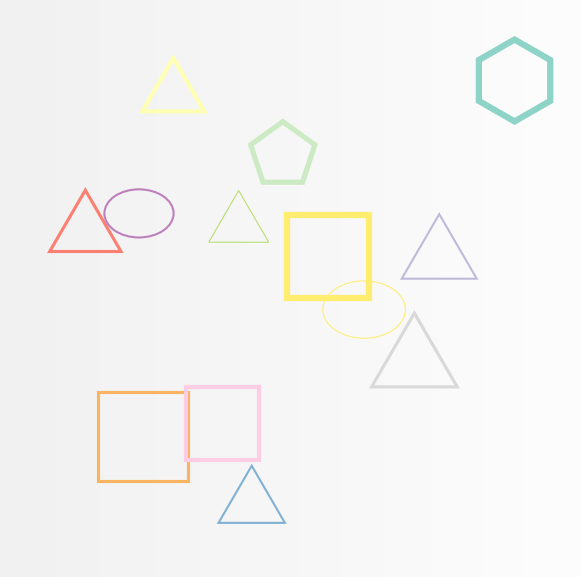[{"shape": "hexagon", "thickness": 3, "radius": 0.35, "center": [0.885, 0.86]}, {"shape": "triangle", "thickness": 2, "radius": 0.31, "center": [0.298, 0.837]}, {"shape": "triangle", "thickness": 1, "radius": 0.37, "center": [0.756, 0.554]}, {"shape": "triangle", "thickness": 1.5, "radius": 0.35, "center": [0.147, 0.599]}, {"shape": "triangle", "thickness": 1, "radius": 0.33, "center": [0.433, 0.127]}, {"shape": "square", "thickness": 1.5, "radius": 0.39, "center": [0.245, 0.243]}, {"shape": "triangle", "thickness": 0.5, "radius": 0.3, "center": [0.411, 0.61]}, {"shape": "square", "thickness": 2, "radius": 0.32, "center": [0.383, 0.266]}, {"shape": "triangle", "thickness": 1.5, "radius": 0.43, "center": [0.713, 0.372]}, {"shape": "oval", "thickness": 1, "radius": 0.3, "center": [0.239, 0.63]}, {"shape": "pentagon", "thickness": 2.5, "radius": 0.29, "center": [0.487, 0.731]}, {"shape": "square", "thickness": 3, "radius": 0.36, "center": [0.564, 0.555]}, {"shape": "oval", "thickness": 0.5, "radius": 0.35, "center": [0.626, 0.463]}]